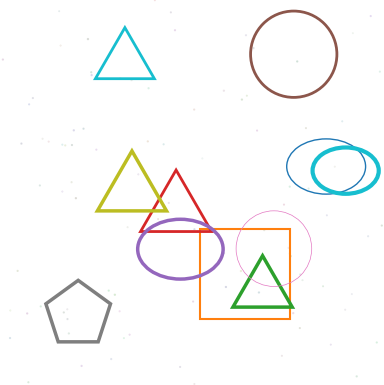[{"shape": "oval", "thickness": 1, "radius": 0.51, "center": [0.847, 0.568]}, {"shape": "square", "thickness": 1.5, "radius": 0.58, "center": [0.636, 0.289]}, {"shape": "triangle", "thickness": 2.5, "radius": 0.44, "center": [0.682, 0.247]}, {"shape": "triangle", "thickness": 2, "radius": 0.53, "center": [0.457, 0.452]}, {"shape": "oval", "thickness": 2.5, "radius": 0.55, "center": [0.469, 0.353]}, {"shape": "circle", "thickness": 2, "radius": 0.56, "center": [0.763, 0.859]}, {"shape": "circle", "thickness": 0.5, "radius": 0.49, "center": [0.711, 0.354]}, {"shape": "pentagon", "thickness": 2.5, "radius": 0.44, "center": [0.203, 0.184]}, {"shape": "triangle", "thickness": 2.5, "radius": 0.52, "center": [0.343, 0.504]}, {"shape": "triangle", "thickness": 2, "radius": 0.44, "center": [0.324, 0.84]}, {"shape": "oval", "thickness": 3, "radius": 0.43, "center": [0.898, 0.557]}]